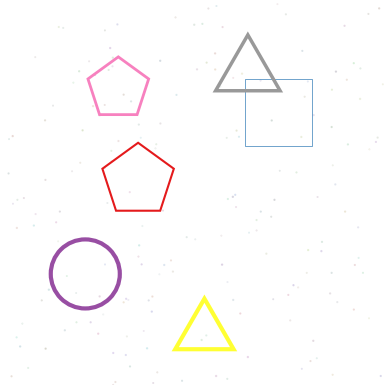[{"shape": "pentagon", "thickness": 1.5, "radius": 0.49, "center": [0.359, 0.532]}, {"shape": "square", "thickness": 0.5, "radius": 0.43, "center": [0.725, 0.709]}, {"shape": "circle", "thickness": 3, "radius": 0.45, "center": [0.222, 0.288]}, {"shape": "triangle", "thickness": 3, "radius": 0.44, "center": [0.531, 0.137]}, {"shape": "pentagon", "thickness": 2, "radius": 0.41, "center": [0.307, 0.769]}, {"shape": "triangle", "thickness": 2.5, "radius": 0.48, "center": [0.644, 0.813]}]